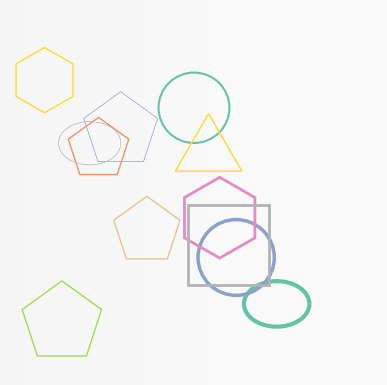[{"shape": "oval", "thickness": 3, "radius": 0.42, "center": [0.714, 0.211]}, {"shape": "circle", "thickness": 1.5, "radius": 0.46, "center": [0.501, 0.72]}, {"shape": "pentagon", "thickness": 1, "radius": 0.41, "center": [0.254, 0.613]}, {"shape": "pentagon", "thickness": 0.5, "radius": 0.5, "center": [0.312, 0.662]}, {"shape": "circle", "thickness": 2.5, "radius": 0.49, "center": [0.609, 0.331]}, {"shape": "hexagon", "thickness": 2, "radius": 0.52, "center": [0.567, 0.435]}, {"shape": "pentagon", "thickness": 1, "radius": 0.54, "center": [0.16, 0.163]}, {"shape": "triangle", "thickness": 1, "radius": 0.5, "center": [0.538, 0.605]}, {"shape": "hexagon", "thickness": 1, "radius": 0.42, "center": [0.115, 0.792]}, {"shape": "pentagon", "thickness": 1, "radius": 0.45, "center": [0.379, 0.4]}, {"shape": "square", "thickness": 2, "radius": 0.52, "center": [0.589, 0.364]}, {"shape": "oval", "thickness": 0.5, "radius": 0.4, "center": [0.232, 0.628]}]